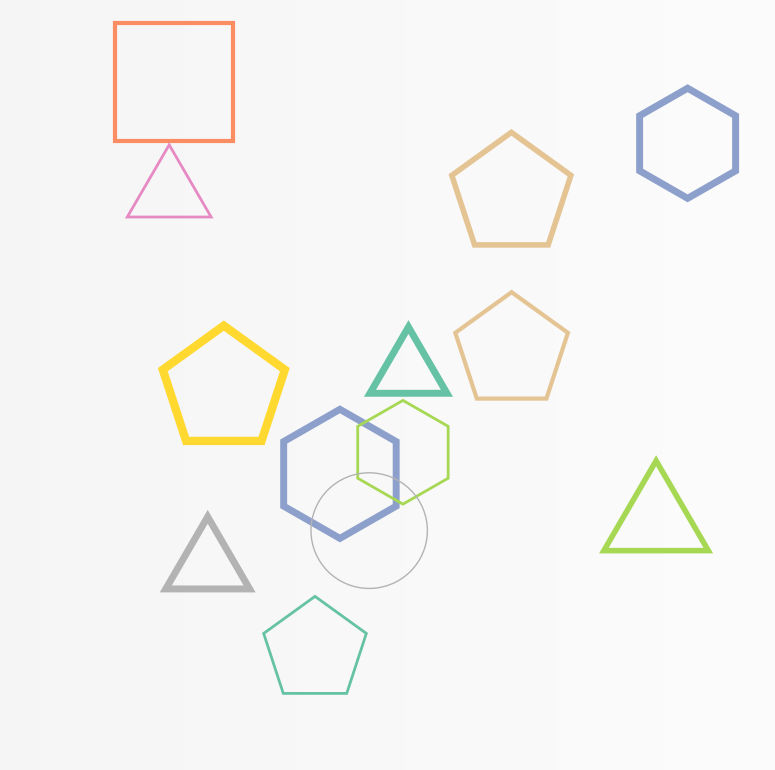[{"shape": "pentagon", "thickness": 1, "radius": 0.35, "center": [0.406, 0.156]}, {"shape": "triangle", "thickness": 2.5, "radius": 0.29, "center": [0.527, 0.518]}, {"shape": "square", "thickness": 1.5, "radius": 0.38, "center": [0.225, 0.893]}, {"shape": "hexagon", "thickness": 2.5, "radius": 0.42, "center": [0.439, 0.385]}, {"shape": "hexagon", "thickness": 2.5, "radius": 0.36, "center": [0.887, 0.814]}, {"shape": "triangle", "thickness": 1, "radius": 0.31, "center": [0.218, 0.749]}, {"shape": "hexagon", "thickness": 1, "radius": 0.34, "center": [0.52, 0.413]}, {"shape": "triangle", "thickness": 2, "radius": 0.39, "center": [0.847, 0.324]}, {"shape": "pentagon", "thickness": 3, "radius": 0.41, "center": [0.289, 0.494]}, {"shape": "pentagon", "thickness": 2, "radius": 0.4, "center": [0.66, 0.747]}, {"shape": "pentagon", "thickness": 1.5, "radius": 0.38, "center": [0.66, 0.544]}, {"shape": "circle", "thickness": 0.5, "radius": 0.38, "center": [0.476, 0.311]}, {"shape": "triangle", "thickness": 2.5, "radius": 0.31, "center": [0.268, 0.266]}]